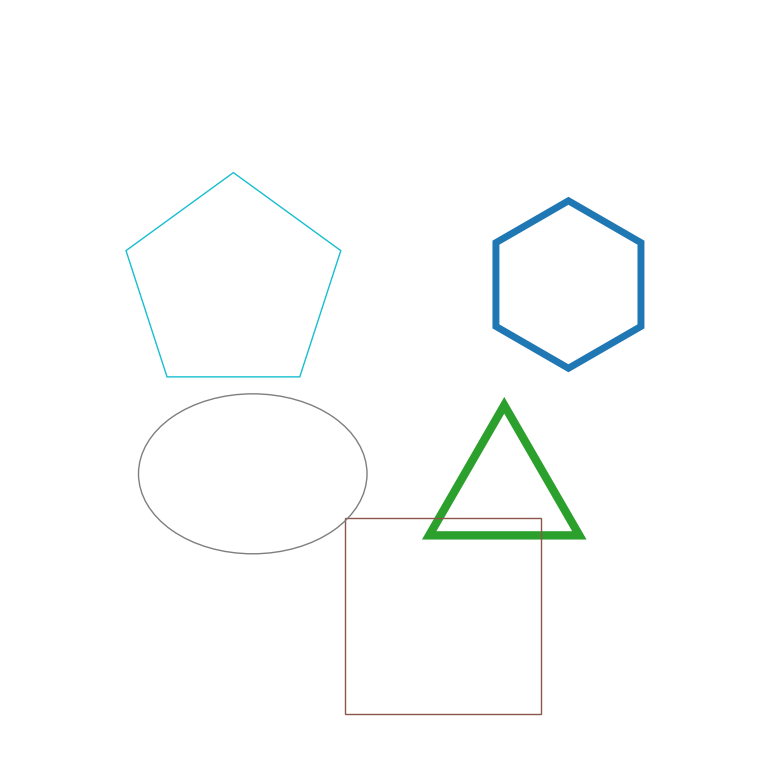[{"shape": "hexagon", "thickness": 2.5, "radius": 0.54, "center": [0.738, 0.63]}, {"shape": "triangle", "thickness": 3, "radius": 0.56, "center": [0.655, 0.361]}, {"shape": "square", "thickness": 0.5, "radius": 0.64, "center": [0.575, 0.2]}, {"shape": "oval", "thickness": 0.5, "radius": 0.74, "center": [0.328, 0.385]}, {"shape": "pentagon", "thickness": 0.5, "radius": 0.73, "center": [0.303, 0.629]}]